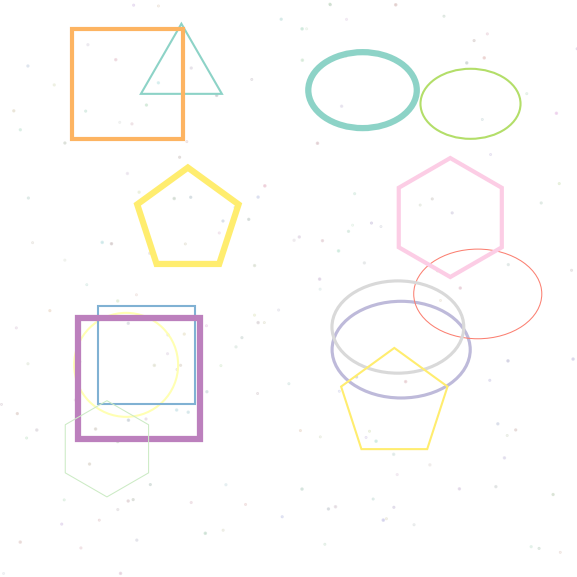[{"shape": "oval", "thickness": 3, "radius": 0.47, "center": [0.628, 0.843]}, {"shape": "triangle", "thickness": 1, "radius": 0.4, "center": [0.314, 0.877]}, {"shape": "circle", "thickness": 1, "radius": 0.45, "center": [0.218, 0.367]}, {"shape": "oval", "thickness": 1.5, "radius": 0.6, "center": [0.695, 0.394]}, {"shape": "oval", "thickness": 0.5, "radius": 0.55, "center": [0.827, 0.49]}, {"shape": "square", "thickness": 1, "radius": 0.42, "center": [0.254, 0.385]}, {"shape": "square", "thickness": 2, "radius": 0.48, "center": [0.221, 0.854]}, {"shape": "oval", "thickness": 1, "radius": 0.43, "center": [0.815, 0.819]}, {"shape": "hexagon", "thickness": 2, "radius": 0.52, "center": [0.78, 0.622]}, {"shape": "oval", "thickness": 1.5, "radius": 0.57, "center": [0.689, 0.433]}, {"shape": "square", "thickness": 3, "radius": 0.53, "center": [0.241, 0.344]}, {"shape": "hexagon", "thickness": 0.5, "radius": 0.42, "center": [0.185, 0.222]}, {"shape": "pentagon", "thickness": 1, "radius": 0.48, "center": [0.683, 0.3]}, {"shape": "pentagon", "thickness": 3, "radius": 0.46, "center": [0.325, 0.617]}]